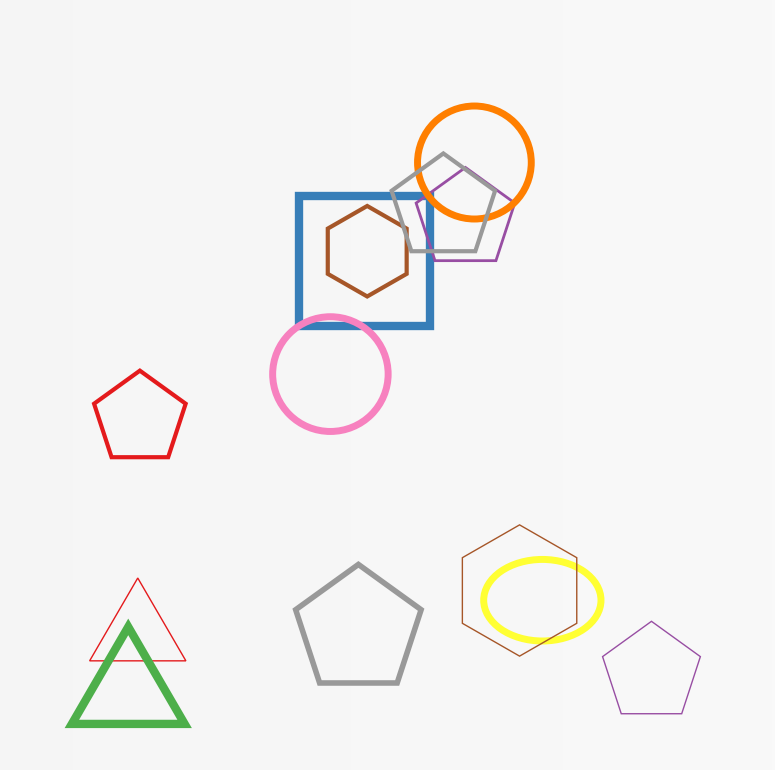[{"shape": "triangle", "thickness": 0.5, "radius": 0.36, "center": [0.178, 0.178]}, {"shape": "pentagon", "thickness": 1.5, "radius": 0.31, "center": [0.18, 0.456]}, {"shape": "square", "thickness": 3, "radius": 0.42, "center": [0.47, 0.661]}, {"shape": "triangle", "thickness": 3, "radius": 0.42, "center": [0.165, 0.102]}, {"shape": "pentagon", "thickness": 1, "radius": 0.33, "center": [0.601, 0.716]}, {"shape": "pentagon", "thickness": 0.5, "radius": 0.33, "center": [0.841, 0.127]}, {"shape": "circle", "thickness": 2.5, "radius": 0.37, "center": [0.612, 0.789]}, {"shape": "oval", "thickness": 2.5, "radius": 0.38, "center": [0.7, 0.22]}, {"shape": "hexagon", "thickness": 1.5, "radius": 0.29, "center": [0.474, 0.674]}, {"shape": "hexagon", "thickness": 0.5, "radius": 0.43, "center": [0.67, 0.233]}, {"shape": "circle", "thickness": 2.5, "radius": 0.37, "center": [0.426, 0.514]}, {"shape": "pentagon", "thickness": 2, "radius": 0.43, "center": [0.462, 0.182]}, {"shape": "pentagon", "thickness": 1.5, "radius": 0.35, "center": [0.572, 0.731]}]